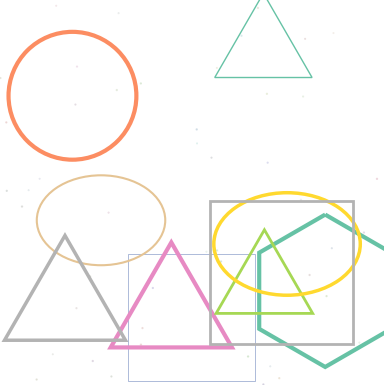[{"shape": "hexagon", "thickness": 3, "radius": 0.99, "center": [0.845, 0.245]}, {"shape": "triangle", "thickness": 1, "radius": 0.73, "center": [0.684, 0.872]}, {"shape": "circle", "thickness": 3, "radius": 0.83, "center": [0.188, 0.751]}, {"shape": "square", "thickness": 0.5, "radius": 0.83, "center": [0.498, 0.175]}, {"shape": "triangle", "thickness": 3, "radius": 0.91, "center": [0.445, 0.189]}, {"shape": "triangle", "thickness": 2, "radius": 0.72, "center": [0.687, 0.258]}, {"shape": "oval", "thickness": 2.5, "radius": 0.95, "center": [0.746, 0.366]}, {"shape": "oval", "thickness": 1.5, "radius": 0.83, "center": [0.262, 0.428]}, {"shape": "square", "thickness": 2, "radius": 0.93, "center": [0.731, 0.293]}, {"shape": "triangle", "thickness": 2.5, "radius": 0.91, "center": [0.169, 0.207]}]